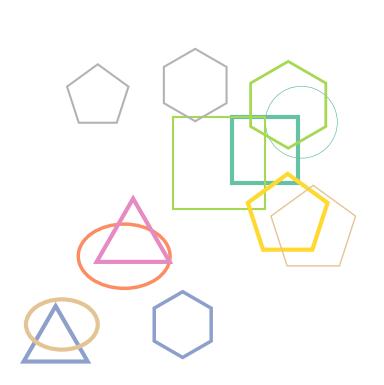[{"shape": "circle", "thickness": 0.5, "radius": 0.47, "center": [0.783, 0.683]}, {"shape": "square", "thickness": 3, "radius": 0.43, "center": [0.689, 0.609]}, {"shape": "oval", "thickness": 2.5, "radius": 0.6, "center": [0.323, 0.334]}, {"shape": "hexagon", "thickness": 2.5, "radius": 0.43, "center": [0.475, 0.157]}, {"shape": "triangle", "thickness": 3, "radius": 0.48, "center": [0.145, 0.109]}, {"shape": "triangle", "thickness": 3, "radius": 0.55, "center": [0.346, 0.375]}, {"shape": "square", "thickness": 1.5, "radius": 0.6, "center": [0.569, 0.578]}, {"shape": "hexagon", "thickness": 2, "radius": 0.56, "center": [0.749, 0.728]}, {"shape": "pentagon", "thickness": 3, "radius": 0.54, "center": [0.747, 0.44]}, {"shape": "oval", "thickness": 3, "radius": 0.47, "center": [0.161, 0.157]}, {"shape": "pentagon", "thickness": 1, "radius": 0.58, "center": [0.814, 0.403]}, {"shape": "hexagon", "thickness": 1.5, "radius": 0.47, "center": [0.507, 0.779]}, {"shape": "pentagon", "thickness": 1.5, "radius": 0.42, "center": [0.254, 0.749]}]